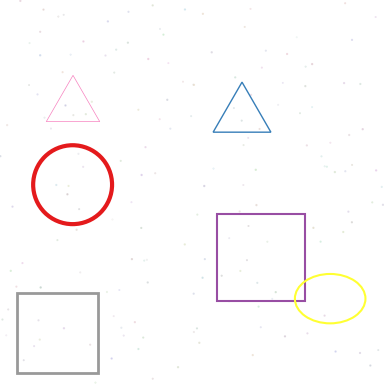[{"shape": "circle", "thickness": 3, "radius": 0.51, "center": [0.189, 0.52]}, {"shape": "triangle", "thickness": 1, "radius": 0.43, "center": [0.629, 0.7]}, {"shape": "square", "thickness": 1.5, "radius": 0.57, "center": [0.678, 0.331]}, {"shape": "oval", "thickness": 1.5, "radius": 0.46, "center": [0.858, 0.224]}, {"shape": "triangle", "thickness": 0.5, "radius": 0.4, "center": [0.19, 0.724]}, {"shape": "square", "thickness": 2, "radius": 0.52, "center": [0.149, 0.135]}]